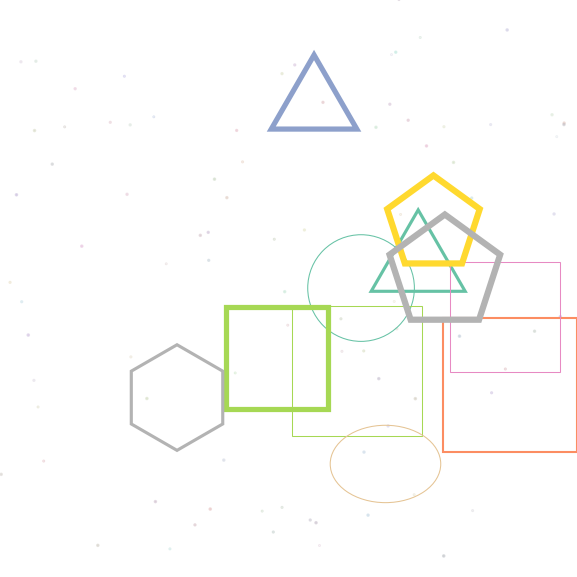[{"shape": "circle", "thickness": 0.5, "radius": 0.46, "center": [0.625, 0.5]}, {"shape": "triangle", "thickness": 1.5, "radius": 0.47, "center": [0.724, 0.542]}, {"shape": "square", "thickness": 1, "radius": 0.58, "center": [0.883, 0.333]}, {"shape": "triangle", "thickness": 2.5, "radius": 0.43, "center": [0.544, 0.818]}, {"shape": "square", "thickness": 0.5, "radius": 0.48, "center": [0.874, 0.451]}, {"shape": "square", "thickness": 0.5, "radius": 0.56, "center": [0.618, 0.357]}, {"shape": "square", "thickness": 2.5, "radius": 0.44, "center": [0.48, 0.379]}, {"shape": "pentagon", "thickness": 3, "radius": 0.42, "center": [0.751, 0.611]}, {"shape": "oval", "thickness": 0.5, "radius": 0.48, "center": [0.667, 0.196]}, {"shape": "pentagon", "thickness": 3, "radius": 0.5, "center": [0.77, 0.527]}, {"shape": "hexagon", "thickness": 1.5, "radius": 0.46, "center": [0.307, 0.311]}]